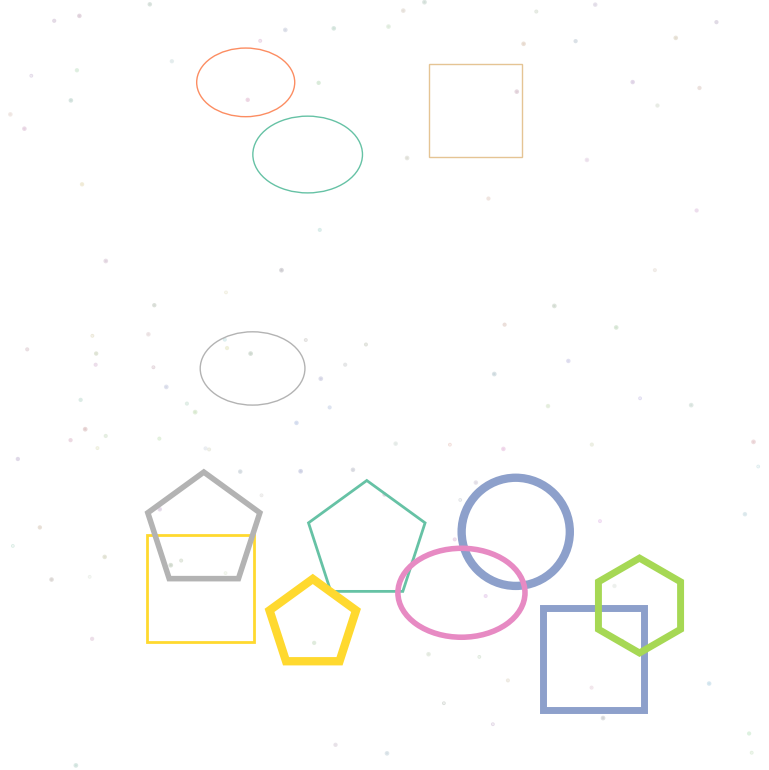[{"shape": "oval", "thickness": 0.5, "radius": 0.36, "center": [0.4, 0.799]}, {"shape": "pentagon", "thickness": 1, "radius": 0.4, "center": [0.476, 0.296]}, {"shape": "oval", "thickness": 0.5, "radius": 0.32, "center": [0.319, 0.893]}, {"shape": "circle", "thickness": 3, "radius": 0.35, "center": [0.67, 0.309]}, {"shape": "square", "thickness": 2.5, "radius": 0.33, "center": [0.771, 0.144]}, {"shape": "oval", "thickness": 2, "radius": 0.41, "center": [0.599, 0.23]}, {"shape": "hexagon", "thickness": 2.5, "radius": 0.31, "center": [0.831, 0.214]}, {"shape": "pentagon", "thickness": 3, "radius": 0.3, "center": [0.406, 0.189]}, {"shape": "square", "thickness": 1, "radius": 0.35, "center": [0.26, 0.235]}, {"shape": "square", "thickness": 0.5, "radius": 0.3, "center": [0.617, 0.856]}, {"shape": "oval", "thickness": 0.5, "radius": 0.34, "center": [0.328, 0.521]}, {"shape": "pentagon", "thickness": 2, "radius": 0.38, "center": [0.265, 0.31]}]